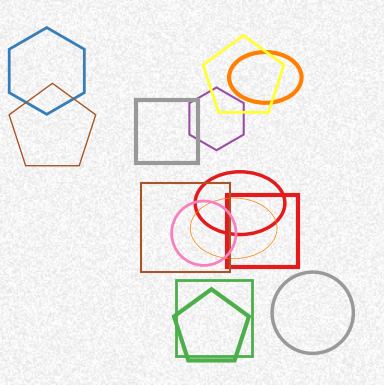[{"shape": "oval", "thickness": 2.5, "radius": 0.58, "center": [0.623, 0.472]}, {"shape": "square", "thickness": 3, "radius": 0.46, "center": [0.681, 0.4]}, {"shape": "hexagon", "thickness": 2, "radius": 0.56, "center": [0.121, 0.816]}, {"shape": "pentagon", "thickness": 3, "radius": 0.51, "center": [0.549, 0.147]}, {"shape": "square", "thickness": 2, "radius": 0.49, "center": [0.557, 0.174]}, {"shape": "hexagon", "thickness": 1.5, "radius": 0.41, "center": [0.562, 0.691]}, {"shape": "oval", "thickness": 3, "radius": 0.47, "center": [0.689, 0.799]}, {"shape": "oval", "thickness": 0.5, "radius": 0.56, "center": [0.607, 0.407]}, {"shape": "pentagon", "thickness": 2, "radius": 0.55, "center": [0.632, 0.798]}, {"shape": "square", "thickness": 1.5, "radius": 0.58, "center": [0.483, 0.41]}, {"shape": "pentagon", "thickness": 1, "radius": 0.59, "center": [0.136, 0.665]}, {"shape": "circle", "thickness": 2, "radius": 0.42, "center": [0.529, 0.394]}, {"shape": "square", "thickness": 3, "radius": 0.4, "center": [0.433, 0.658]}, {"shape": "circle", "thickness": 2.5, "radius": 0.53, "center": [0.812, 0.188]}]